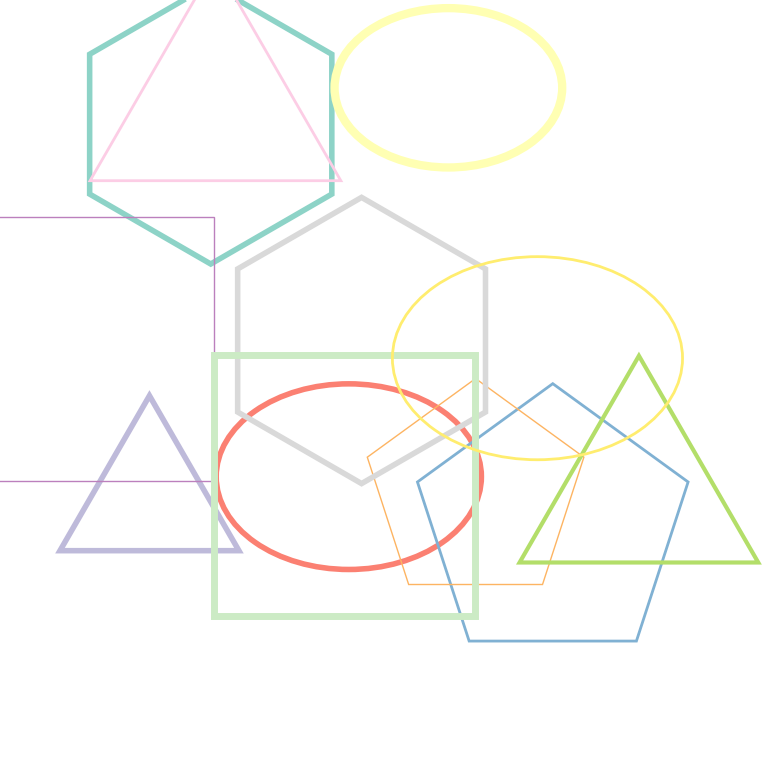[{"shape": "hexagon", "thickness": 2, "radius": 0.91, "center": [0.274, 0.839]}, {"shape": "oval", "thickness": 3, "radius": 0.74, "center": [0.582, 0.886]}, {"shape": "triangle", "thickness": 2, "radius": 0.67, "center": [0.194, 0.352]}, {"shape": "oval", "thickness": 2, "radius": 0.86, "center": [0.453, 0.381]}, {"shape": "pentagon", "thickness": 1, "radius": 0.92, "center": [0.718, 0.317]}, {"shape": "pentagon", "thickness": 0.5, "radius": 0.74, "center": [0.618, 0.361]}, {"shape": "triangle", "thickness": 1.5, "radius": 0.89, "center": [0.83, 0.359]}, {"shape": "triangle", "thickness": 1, "radius": 0.94, "center": [0.28, 0.859]}, {"shape": "hexagon", "thickness": 2, "radius": 0.93, "center": [0.47, 0.558]}, {"shape": "square", "thickness": 0.5, "radius": 0.86, "center": [0.107, 0.546]}, {"shape": "square", "thickness": 2.5, "radius": 0.85, "center": [0.447, 0.369]}, {"shape": "oval", "thickness": 1, "radius": 0.94, "center": [0.698, 0.535]}]